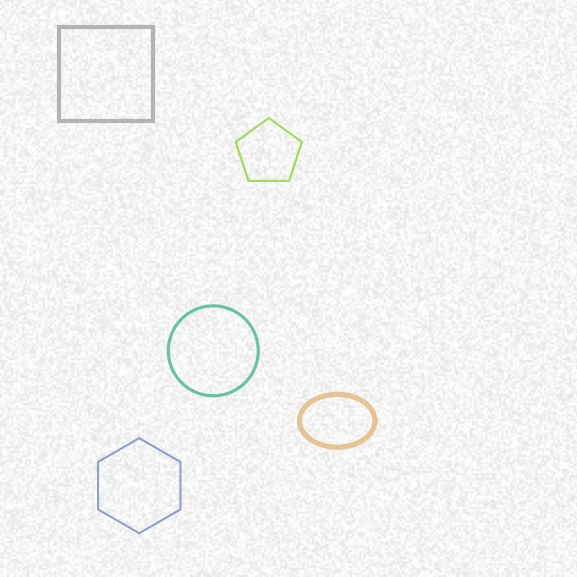[{"shape": "circle", "thickness": 1.5, "radius": 0.39, "center": [0.369, 0.392]}, {"shape": "hexagon", "thickness": 1, "radius": 0.41, "center": [0.241, 0.158]}, {"shape": "pentagon", "thickness": 1, "radius": 0.3, "center": [0.465, 0.735]}, {"shape": "oval", "thickness": 2.5, "radius": 0.33, "center": [0.584, 0.271]}, {"shape": "square", "thickness": 2, "radius": 0.4, "center": [0.183, 0.871]}]